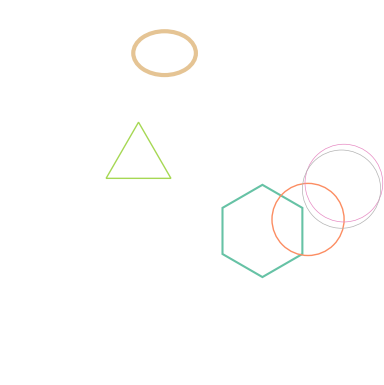[{"shape": "hexagon", "thickness": 1.5, "radius": 0.6, "center": [0.682, 0.4]}, {"shape": "circle", "thickness": 1, "radius": 0.47, "center": [0.8, 0.43]}, {"shape": "circle", "thickness": 0.5, "radius": 0.5, "center": [0.893, 0.524]}, {"shape": "triangle", "thickness": 1, "radius": 0.49, "center": [0.36, 0.585]}, {"shape": "oval", "thickness": 3, "radius": 0.41, "center": [0.427, 0.862]}, {"shape": "circle", "thickness": 0.5, "radius": 0.51, "center": [0.887, 0.509]}]